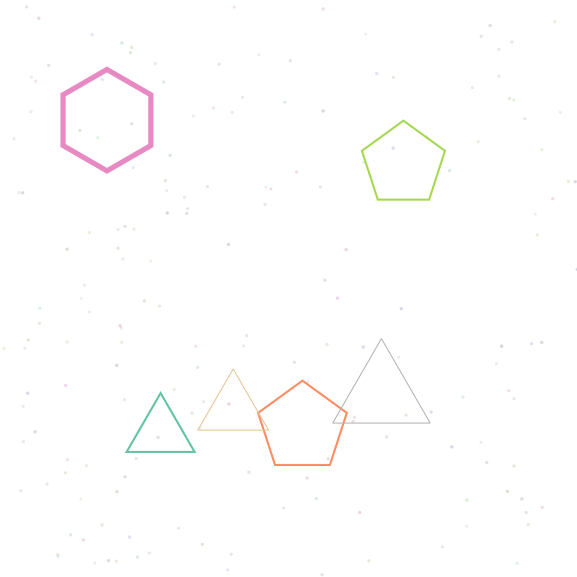[{"shape": "triangle", "thickness": 1, "radius": 0.34, "center": [0.278, 0.251]}, {"shape": "pentagon", "thickness": 1, "radius": 0.4, "center": [0.524, 0.259]}, {"shape": "hexagon", "thickness": 2.5, "radius": 0.44, "center": [0.185, 0.791]}, {"shape": "pentagon", "thickness": 1, "radius": 0.38, "center": [0.699, 0.715]}, {"shape": "triangle", "thickness": 0.5, "radius": 0.35, "center": [0.404, 0.29]}, {"shape": "triangle", "thickness": 0.5, "radius": 0.49, "center": [0.661, 0.315]}]